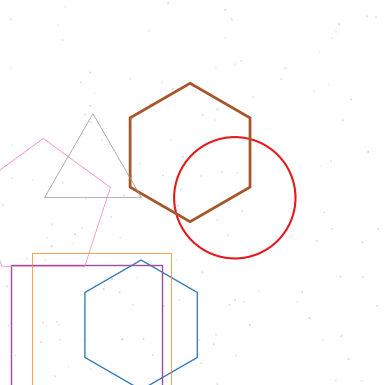[{"shape": "circle", "thickness": 1.5, "radius": 0.79, "center": [0.61, 0.486]}, {"shape": "hexagon", "thickness": 1, "radius": 0.84, "center": [0.367, 0.156]}, {"shape": "square", "thickness": 1, "radius": 0.98, "center": [0.225, 0.116]}, {"shape": "square", "thickness": 0.5, "radius": 0.91, "center": [0.263, 0.162]}, {"shape": "hexagon", "thickness": 2, "radius": 0.9, "center": [0.494, 0.604]}, {"shape": "pentagon", "thickness": 0.5, "radius": 0.92, "center": [0.112, 0.457]}, {"shape": "triangle", "thickness": 0.5, "radius": 0.73, "center": [0.241, 0.56]}]